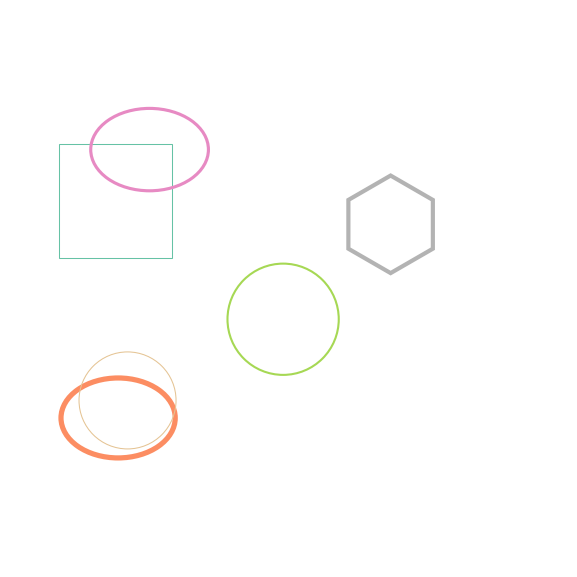[{"shape": "square", "thickness": 0.5, "radius": 0.49, "center": [0.2, 0.651]}, {"shape": "oval", "thickness": 2.5, "radius": 0.49, "center": [0.205, 0.275]}, {"shape": "oval", "thickness": 1.5, "radius": 0.51, "center": [0.259, 0.74]}, {"shape": "circle", "thickness": 1, "radius": 0.48, "center": [0.49, 0.446]}, {"shape": "circle", "thickness": 0.5, "radius": 0.42, "center": [0.221, 0.306]}, {"shape": "hexagon", "thickness": 2, "radius": 0.42, "center": [0.676, 0.611]}]